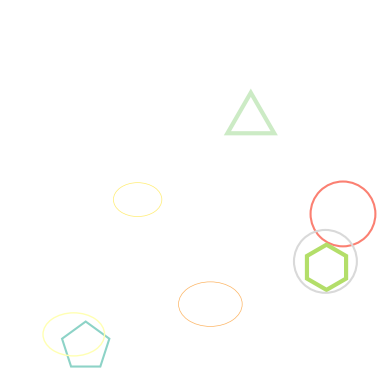[{"shape": "pentagon", "thickness": 1.5, "radius": 0.32, "center": [0.223, 0.1]}, {"shape": "oval", "thickness": 1, "radius": 0.4, "center": [0.192, 0.132]}, {"shape": "circle", "thickness": 1.5, "radius": 0.42, "center": [0.891, 0.444]}, {"shape": "oval", "thickness": 0.5, "radius": 0.41, "center": [0.546, 0.21]}, {"shape": "hexagon", "thickness": 3, "radius": 0.29, "center": [0.848, 0.306]}, {"shape": "circle", "thickness": 1.5, "radius": 0.41, "center": [0.845, 0.321]}, {"shape": "triangle", "thickness": 3, "radius": 0.35, "center": [0.651, 0.689]}, {"shape": "oval", "thickness": 0.5, "radius": 0.31, "center": [0.357, 0.482]}]